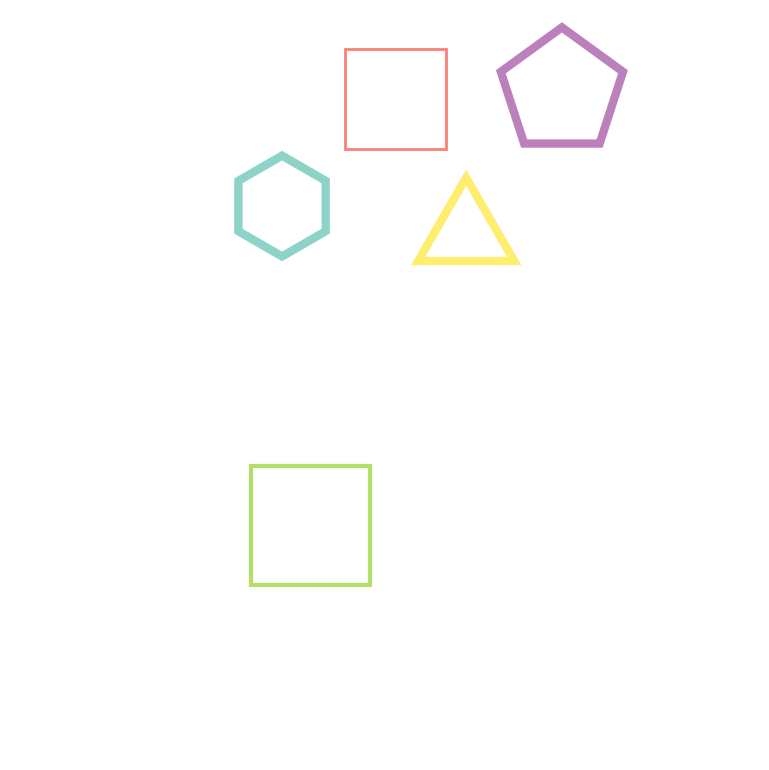[{"shape": "hexagon", "thickness": 3, "radius": 0.33, "center": [0.366, 0.732]}, {"shape": "square", "thickness": 1, "radius": 0.33, "center": [0.514, 0.871]}, {"shape": "square", "thickness": 1.5, "radius": 0.39, "center": [0.403, 0.318]}, {"shape": "pentagon", "thickness": 3, "radius": 0.42, "center": [0.73, 0.881]}, {"shape": "triangle", "thickness": 3, "radius": 0.36, "center": [0.605, 0.697]}]